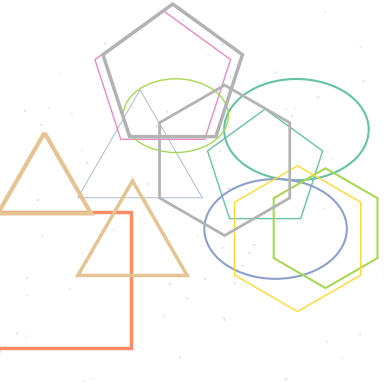[{"shape": "pentagon", "thickness": 1, "radius": 0.79, "center": [0.689, 0.559]}, {"shape": "oval", "thickness": 1.5, "radius": 0.94, "center": [0.77, 0.663]}, {"shape": "square", "thickness": 2.5, "radius": 0.88, "center": [0.163, 0.273]}, {"shape": "triangle", "thickness": 0.5, "radius": 0.93, "center": [0.364, 0.58]}, {"shape": "oval", "thickness": 1.5, "radius": 0.93, "center": [0.716, 0.405]}, {"shape": "pentagon", "thickness": 1, "radius": 0.93, "center": [0.423, 0.788]}, {"shape": "hexagon", "thickness": 1.5, "radius": 0.78, "center": [0.846, 0.407]}, {"shape": "oval", "thickness": 1, "radius": 0.68, "center": [0.457, 0.7]}, {"shape": "hexagon", "thickness": 1, "radius": 0.95, "center": [0.773, 0.38]}, {"shape": "triangle", "thickness": 3, "radius": 0.7, "center": [0.115, 0.515]}, {"shape": "triangle", "thickness": 2.5, "radius": 0.82, "center": [0.344, 0.366]}, {"shape": "hexagon", "thickness": 2, "radius": 0.98, "center": [0.584, 0.584]}, {"shape": "pentagon", "thickness": 2.5, "radius": 0.95, "center": [0.449, 0.799]}]